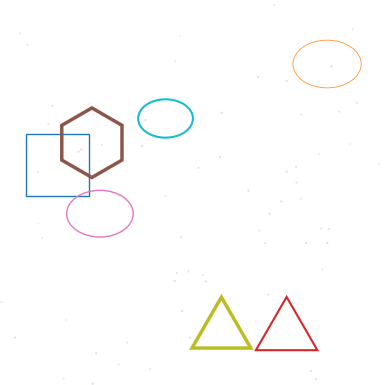[{"shape": "square", "thickness": 1, "radius": 0.41, "center": [0.15, 0.572]}, {"shape": "oval", "thickness": 0.5, "radius": 0.44, "center": [0.85, 0.834]}, {"shape": "triangle", "thickness": 1.5, "radius": 0.46, "center": [0.744, 0.137]}, {"shape": "hexagon", "thickness": 2.5, "radius": 0.45, "center": [0.239, 0.629]}, {"shape": "oval", "thickness": 1, "radius": 0.43, "center": [0.26, 0.445]}, {"shape": "triangle", "thickness": 2.5, "radius": 0.44, "center": [0.575, 0.14]}, {"shape": "oval", "thickness": 1.5, "radius": 0.36, "center": [0.43, 0.692]}]